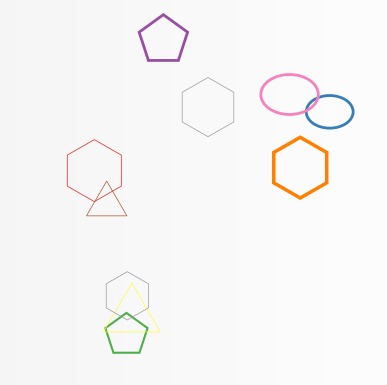[{"shape": "hexagon", "thickness": 0.5, "radius": 0.4, "center": [0.243, 0.557]}, {"shape": "oval", "thickness": 2, "radius": 0.3, "center": [0.851, 0.71]}, {"shape": "pentagon", "thickness": 1.5, "radius": 0.29, "center": [0.326, 0.13]}, {"shape": "pentagon", "thickness": 2, "radius": 0.33, "center": [0.422, 0.896]}, {"shape": "hexagon", "thickness": 2.5, "radius": 0.39, "center": [0.775, 0.565]}, {"shape": "triangle", "thickness": 0.5, "radius": 0.42, "center": [0.34, 0.18]}, {"shape": "triangle", "thickness": 0.5, "radius": 0.3, "center": [0.275, 0.469]}, {"shape": "oval", "thickness": 2, "radius": 0.37, "center": [0.747, 0.755]}, {"shape": "hexagon", "thickness": 0.5, "radius": 0.31, "center": [0.329, 0.232]}, {"shape": "hexagon", "thickness": 0.5, "radius": 0.38, "center": [0.537, 0.722]}]